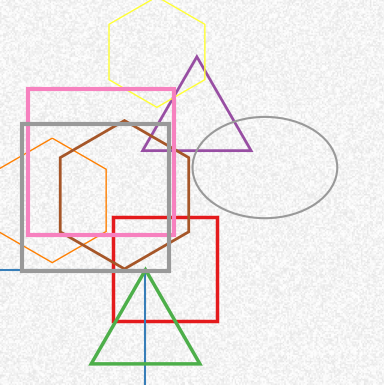[{"shape": "square", "thickness": 2.5, "radius": 0.68, "center": [0.428, 0.302]}, {"shape": "square", "thickness": 1.5, "radius": 0.99, "center": [0.177, 0.101]}, {"shape": "triangle", "thickness": 2.5, "radius": 0.81, "center": [0.378, 0.136]}, {"shape": "triangle", "thickness": 2, "radius": 0.81, "center": [0.511, 0.69]}, {"shape": "hexagon", "thickness": 1, "radius": 0.81, "center": [0.136, 0.48]}, {"shape": "hexagon", "thickness": 1, "radius": 0.72, "center": [0.408, 0.865]}, {"shape": "hexagon", "thickness": 2, "radius": 0.96, "center": [0.323, 0.494]}, {"shape": "square", "thickness": 3, "radius": 0.95, "center": [0.263, 0.58]}, {"shape": "oval", "thickness": 1.5, "radius": 0.94, "center": [0.688, 0.565]}, {"shape": "square", "thickness": 3, "radius": 0.95, "center": [0.248, 0.488]}]